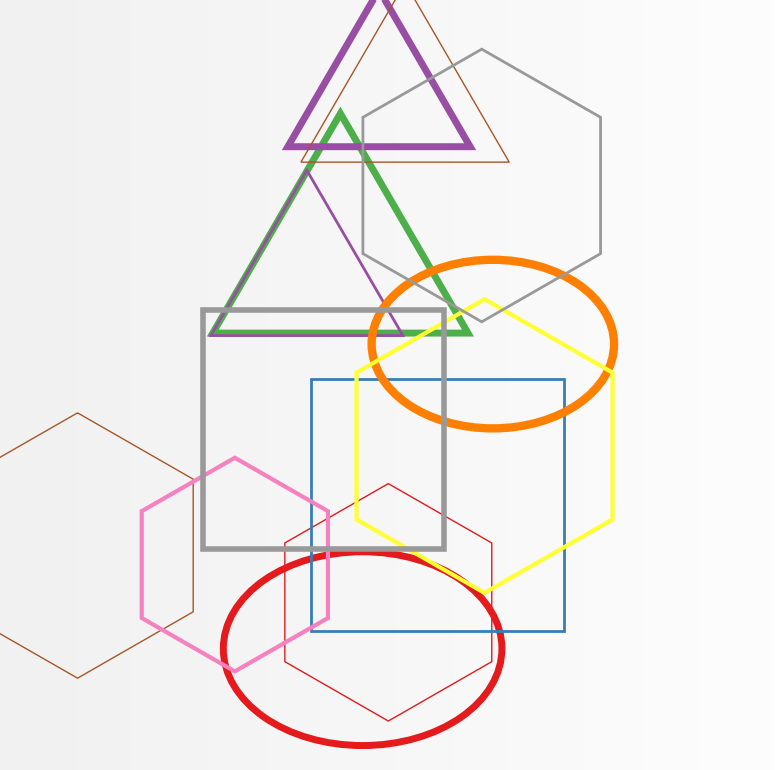[{"shape": "hexagon", "thickness": 0.5, "radius": 0.77, "center": [0.501, 0.218]}, {"shape": "oval", "thickness": 2.5, "radius": 0.9, "center": [0.468, 0.158]}, {"shape": "square", "thickness": 1, "radius": 0.82, "center": [0.565, 0.344]}, {"shape": "triangle", "thickness": 2.5, "radius": 0.95, "center": [0.439, 0.662]}, {"shape": "triangle", "thickness": 2.5, "radius": 0.68, "center": [0.489, 0.877]}, {"shape": "triangle", "thickness": 1, "radius": 0.72, "center": [0.396, 0.636]}, {"shape": "oval", "thickness": 3, "radius": 0.78, "center": [0.636, 0.553]}, {"shape": "hexagon", "thickness": 1.5, "radius": 0.95, "center": [0.625, 0.421]}, {"shape": "triangle", "thickness": 0.5, "radius": 0.78, "center": [0.523, 0.867]}, {"shape": "hexagon", "thickness": 0.5, "radius": 0.86, "center": [0.1, 0.292]}, {"shape": "hexagon", "thickness": 1.5, "radius": 0.69, "center": [0.303, 0.267]}, {"shape": "square", "thickness": 2, "radius": 0.78, "center": [0.417, 0.442]}, {"shape": "hexagon", "thickness": 1, "radius": 0.89, "center": [0.622, 0.759]}]